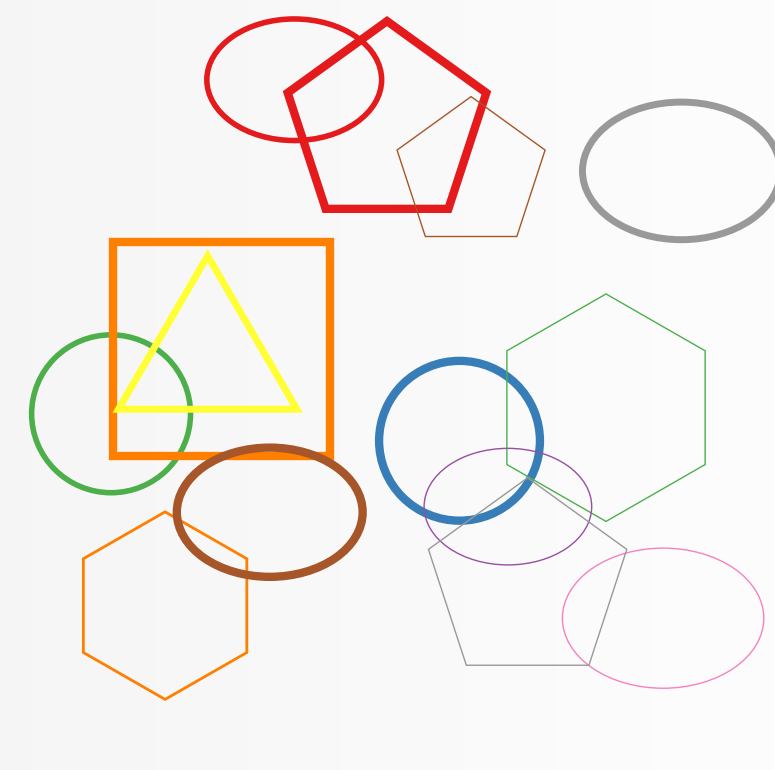[{"shape": "oval", "thickness": 2, "radius": 0.56, "center": [0.38, 0.896]}, {"shape": "pentagon", "thickness": 3, "radius": 0.67, "center": [0.499, 0.838]}, {"shape": "circle", "thickness": 3, "radius": 0.52, "center": [0.593, 0.428]}, {"shape": "hexagon", "thickness": 0.5, "radius": 0.74, "center": [0.782, 0.471]}, {"shape": "circle", "thickness": 2, "radius": 0.51, "center": [0.143, 0.463]}, {"shape": "oval", "thickness": 0.5, "radius": 0.54, "center": [0.655, 0.342]}, {"shape": "square", "thickness": 3, "radius": 0.7, "center": [0.286, 0.547]}, {"shape": "hexagon", "thickness": 1, "radius": 0.61, "center": [0.213, 0.213]}, {"shape": "triangle", "thickness": 2.5, "radius": 0.66, "center": [0.268, 0.535]}, {"shape": "pentagon", "thickness": 0.5, "radius": 0.5, "center": [0.608, 0.774]}, {"shape": "oval", "thickness": 3, "radius": 0.6, "center": [0.348, 0.335]}, {"shape": "oval", "thickness": 0.5, "radius": 0.65, "center": [0.856, 0.197]}, {"shape": "oval", "thickness": 2.5, "radius": 0.64, "center": [0.879, 0.778]}, {"shape": "pentagon", "thickness": 0.5, "radius": 0.67, "center": [0.681, 0.245]}]